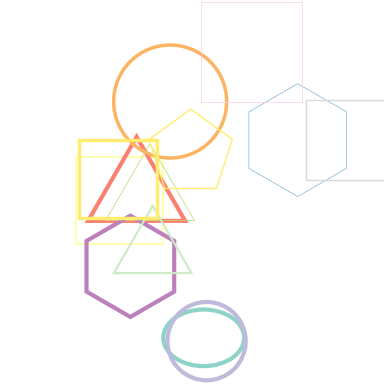[{"shape": "oval", "thickness": 3, "radius": 0.53, "center": [0.529, 0.123]}, {"shape": "square", "thickness": 1.5, "radius": 0.56, "center": [0.31, 0.479]}, {"shape": "circle", "thickness": 3, "radius": 0.51, "center": [0.537, 0.114]}, {"shape": "triangle", "thickness": 3, "radius": 0.73, "center": [0.355, 0.499]}, {"shape": "hexagon", "thickness": 0.5, "radius": 0.73, "center": [0.773, 0.636]}, {"shape": "circle", "thickness": 2.5, "radius": 0.73, "center": [0.442, 0.736]}, {"shape": "triangle", "thickness": 0.5, "radius": 0.67, "center": [0.39, 0.493]}, {"shape": "square", "thickness": 0.5, "radius": 0.65, "center": [0.653, 0.865]}, {"shape": "square", "thickness": 1, "radius": 0.52, "center": [0.898, 0.637]}, {"shape": "hexagon", "thickness": 3, "radius": 0.66, "center": [0.339, 0.308]}, {"shape": "triangle", "thickness": 1.5, "radius": 0.58, "center": [0.396, 0.349]}, {"shape": "square", "thickness": 2.5, "radius": 0.51, "center": [0.306, 0.535]}, {"shape": "pentagon", "thickness": 1, "radius": 0.57, "center": [0.495, 0.603]}]